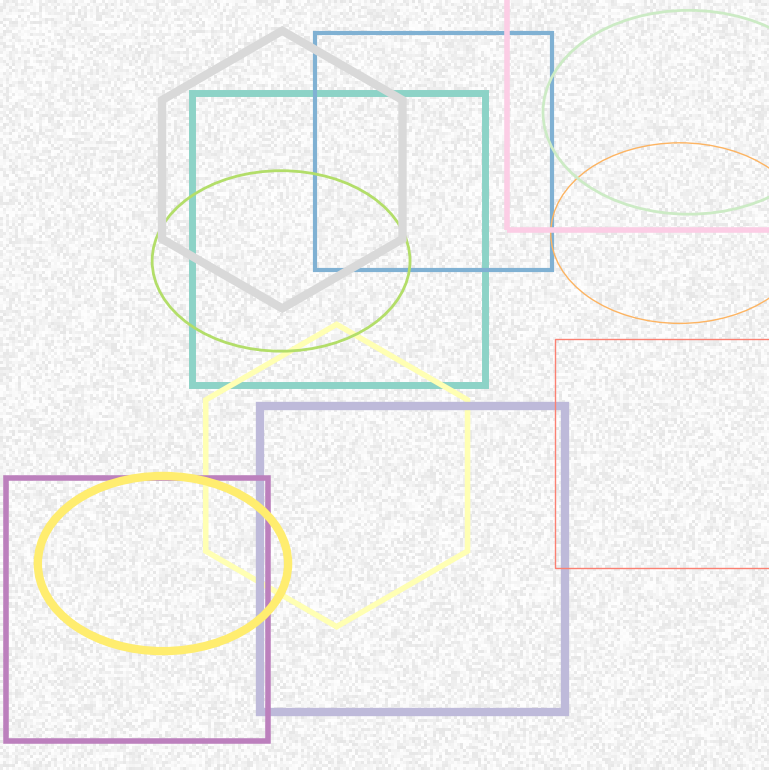[{"shape": "square", "thickness": 2.5, "radius": 0.95, "center": [0.44, 0.69]}, {"shape": "hexagon", "thickness": 2, "radius": 0.98, "center": [0.437, 0.382]}, {"shape": "square", "thickness": 3, "radius": 0.99, "center": [0.536, 0.274]}, {"shape": "square", "thickness": 0.5, "radius": 0.74, "center": [0.869, 0.411]}, {"shape": "square", "thickness": 1.5, "radius": 0.77, "center": [0.562, 0.804]}, {"shape": "oval", "thickness": 0.5, "radius": 0.84, "center": [0.883, 0.697]}, {"shape": "oval", "thickness": 1, "radius": 0.84, "center": [0.365, 0.661]}, {"shape": "square", "thickness": 2, "radius": 0.9, "center": [0.839, 0.882]}, {"shape": "hexagon", "thickness": 3, "radius": 0.9, "center": [0.367, 0.78]}, {"shape": "square", "thickness": 2, "radius": 0.85, "center": [0.178, 0.209]}, {"shape": "oval", "thickness": 1, "radius": 0.95, "center": [0.894, 0.854]}, {"shape": "oval", "thickness": 3, "radius": 0.81, "center": [0.212, 0.268]}]